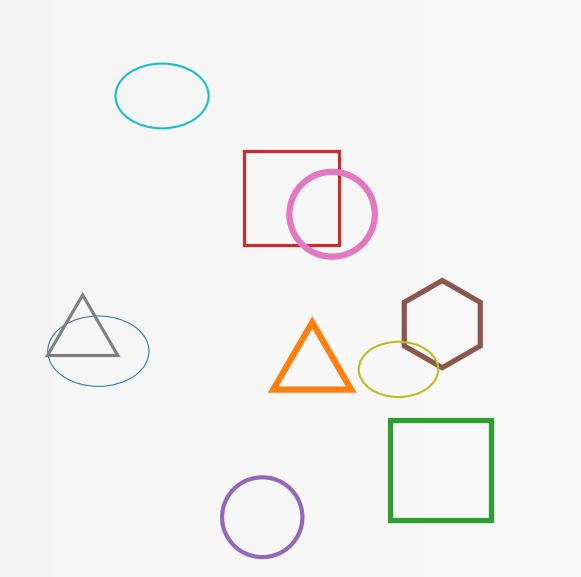[{"shape": "oval", "thickness": 0.5, "radius": 0.44, "center": [0.169, 0.391]}, {"shape": "triangle", "thickness": 3, "radius": 0.39, "center": [0.537, 0.363]}, {"shape": "square", "thickness": 2.5, "radius": 0.43, "center": [0.758, 0.186]}, {"shape": "square", "thickness": 1.5, "radius": 0.41, "center": [0.502, 0.656]}, {"shape": "circle", "thickness": 2, "radius": 0.35, "center": [0.451, 0.104]}, {"shape": "hexagon", "thickness": 2.5, "radius": 0.38, "center": [0.761, 0.438]}, {"shape": "circle", "thickness": 3, "radius": 0.37, "center": [0.571, 0.628]}, {"shape": "triangle", "thickness": 1.5, "radius": 0.35, "center": [0.142, 0.418]}, {"shape": "oval", "thickness": 1, "radius": 0.34, "center": [0.686, 0.36]}, {"shape": "oval", "thickness": 1, "radius": 0.4, "center": [0.279, 0.833]}]